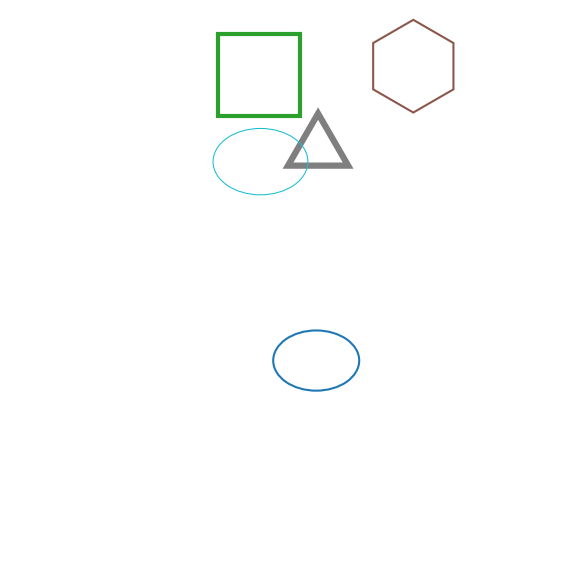[{"shape": "oval", "thickness": 1, "radius": 0.37, "center": [0.548, 0.375]}, {"shape": "square", "thickness": 2, "radius": 0.35, "center": [0.449, 0.869]}, {"shape": "hexagon", "thickness": 1, "radius": 0.4, "center": [0.716, 0.885]}, {"shape": "triangle", "thickness": 3, "radius": 0.3, "center": [0.551, 0.742]}, {"shape": "oval", "thickness": 0.5, "radius": 0.41, "center": [0.451, 0.719]}]